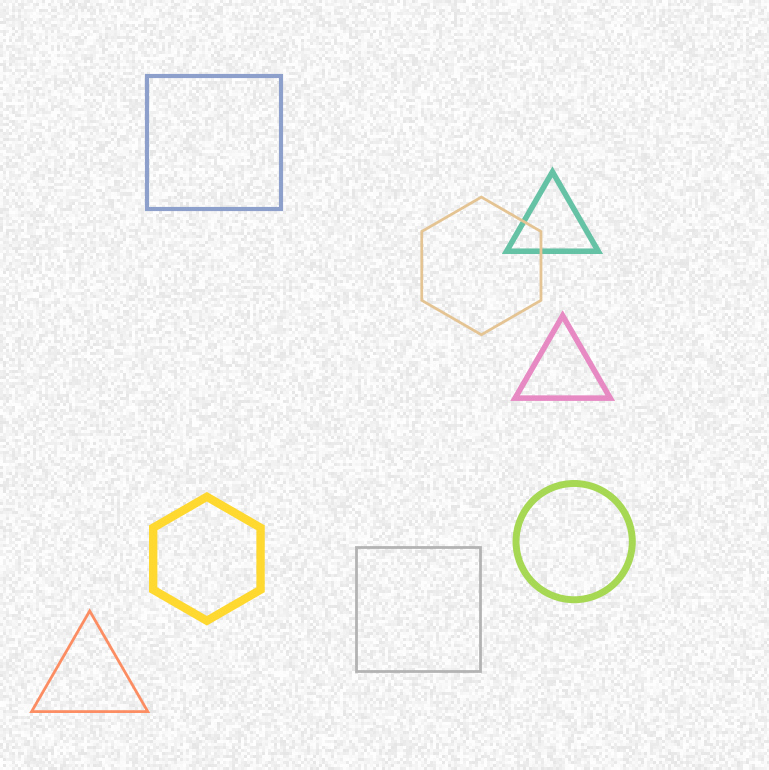[{"shape": "triangle", "thickness": 2, "radius": 0.34, "center": [0.717, 0.708]}, {"shape": "triangle", "thickness": 1, "radius": 0.44, "center": [0.116, 0.119]}, {"shape": "square", "thickness": 1.5, "radius": 0.43, "center": [0.278, 0.815]}, {"shape": "triangle", "thickness": 2, "radius": 0.36, "center": [0.731, 0.519]}, {"shape": "circle", "thickness": 2.5, "radius": 0.38, "center": [0.746, 0.297]}, {"shape": "hexagon", "thickness": 3, "radius": 0.4, "center": [0.269, 0.274]}, {"shape": "hexagon", "thickness": 1, "radius": 0.45, "center": [0.625, 0.655]}, {"shape": "square", "thickness": 1, "radius": 0.4, "center": [0.543, 0.209]}]